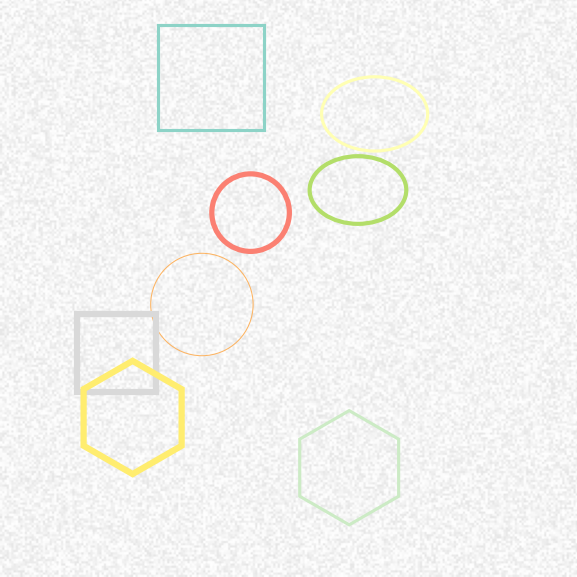[{"shape": "square", "thickness": 1.5, "radius": 0.46, "center": [0.366, 0.865]}, {"shape": "oval", "thickness": 1.5, "radius": 0.46, "center": [0.649, 0.802]}, {"shape": "circle", "thickness": 2.5, "radius": 0.34, "center": [0.434, 0.631]}, {"shape": "circle", "thickness": 0.5, "radius": 0.44, "center": [0.35, 0.472]}, {"shape": "oval", "thickness": 2, "radius": 0.42, "center": [0.62, 0.67]}, {"shape": "square", "thickness": 3, "radius": 0.34, "center": [0.202, 0.387]}, {"shape": "hexagon", "thickness": 1.5, "radius": 0.49, "center": [0.605, 0.189]}, {"shape": "hexagon", "thickness": 3, "radius": 0.49, "center": [0.23, 0.276]}]